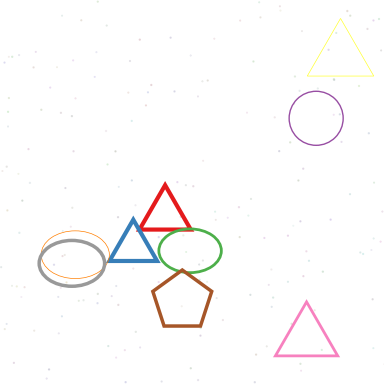[{"shape": "triangle", "thickness": 3, "radius": 0.38, "center": [0.429, 0.442]}, {"shape": "triangle", "thickness": 3, "radius": 0.36, "center": [0.346, 0.358]}, {"shape": "oval", "thickness": 2, "radius": 0.41, "center": [0.494, 0.349]}, {"shape": "circle", "thickness": 1, "radius": 0.35, "center": [0.821, 0.693]}, {"shape": "oval", "thickness": 0.5, "radius": 0.44, "center": [0.196, 0.338]}, {"shape": "triangle", "thickness": 0.5, "radius": 0.5, "center": [0.884, 0.852]}, {"shape": "pentagon", "thickness": 2.5, "radius": 0.4, "center": [0.473, 0.218]}, {"shape": "triangle", "thickness": 2, "radius": 0.47, "center": [0.796, 0.122]}, {"shape": "oval", "thickness": 2.5, "radius": 0.42, "center": [0.187, 0.316]}]